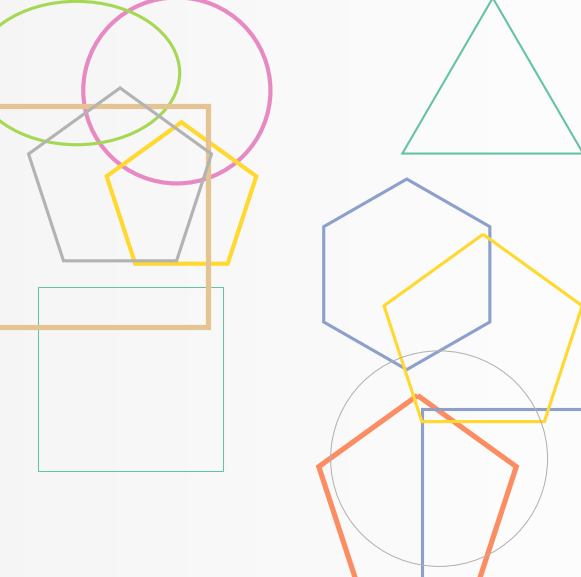[{"shape": "square", "thickness": 0.5, "radius": 0.8, "center": [0.225, 0.343]}, {"shape": "triangle", "thickness": 1, "radius": 0.9, "center": [0.848, 0.823]}, {"shape": "pentagon", "thickness": 2.5, "radius": 0.89, "center": [0.718, 0.136]}, {"shape": "square", "thickness": 1.5, "radius": 0.86, "center": [0.897, 0.12]}, {"shape": "hexagon", "thickness": 1.5, "radius": 0.83, "center": [0.7, 0.524]}, {"shape": "circle", "thickness": 2, "radius": 0.81, "center": [0.304, 0.843]}, {"shape": "oval", "thickness": 1.5, "radius": 0.89, "center": [0.132, 0.873]}, {"shape": "pentagon", "thickness": 1.5, "radius": 0.9, "center": [0.831, 0.414]}, {"shape": "pentagon", "thickness": 2, "radius": 0.68, "center": [0.312, 0.652]}, {"shape": "square", "thickness": 2.5, "radius": 0.96, "center": [0.166, 0.624]}, {"shape": "circle", "thickness": 0.5, "radius": 0.93, "center": [0.755, 0.205]}, {"shape": "pentagon", "thickness": 1.5, "radius": 0.83, "center": [0.207, 0.681]}]